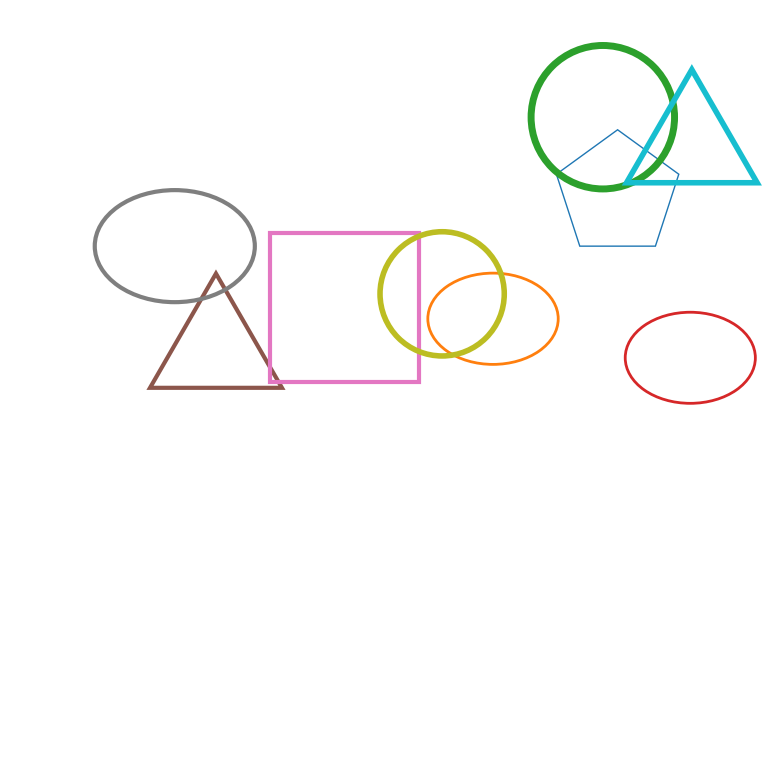[{"shape": "pentagon", "thickness": 0.5, "radius": 0.42, "center": [0.802, 0.748]}, {"shape": "oval", "thickness": 1, "radius": 0.42, "center": [0.64, 0.586]}, {"shape": "circle", "thickness": 2.5, "radius": 0.47, "center": [0.783, 0.848]}, {"shape": "oval", "thickness": 1, "radius": 0.42, "center": [0.896, 0.535]}, {"shape": "triangle", "thickness": 1.5, "radius": 0.49, "center": [0.28, 0.546]}, {"shape": "square", "thickness": 1.5, "radius": 0.48, "center": [0.447, 0.601]}, {"shape": "oval", "thickness": 1.5, "radius": 0.52, "center": [0.227, 0.68]}, {"shape": "circle", "thickness": 2, "radius": 0.4, "center": [0.574, 0.618]}, {"shape": "triangle", "thickness": 2, "radius": 0.49, "center": [0.898, 0.812]}]